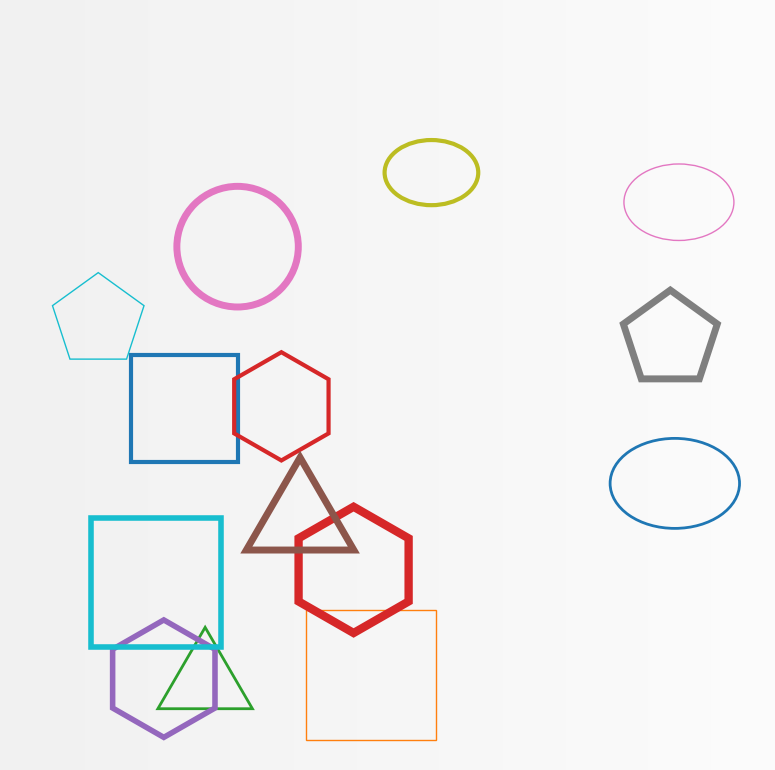[{"shape": "oval", "thickness": 1, "radius": 0.42, "center": [0.871, 0.372]}, {"shape": "square", "thickness": 1.5, "radius": 0.35, "center": [0.238, 0.47]}, {"shape": "square", "thickness": 0.5, "radius": 0.42, "center": [0.479, 0.123]}, {"shape": "triangle", "thickness": 1, "radius": 0.35, "center": [0.265, 0.115]}, {"shape": "hexagon", "thickness": 1.5, "radius": 0.35, "center": [0.363, 0.472]}, {"shape": "hexagon", "thickness": 3, "radius": 0.41, "center": [0.456, 0.26]}, {"shape": "hexagon", "thickness": 2, "radius": 0.38, "center": [0.211, 0.119]}, {"shape": "triangle", "thickness": 2.5, "radius": 0.4, "center": [0.387, 0.326]}, {"shape": "oval", "thickness": 0.5, "radius": 0.35, "center": [0.876, 0.737]}, {"shape": "circle", "thickness": 2.5, "radius": 0.39, "center": [0.307, 0.68]}, {"shape": "pentagon", "thickness": 2.5, "radius": 0.32, "center": [0.865, 0.559]}, {"shape": "oval", "thickness": 1.5, "radius": 0.3, "center": [0.557, 0.776]}, {"shape": "pentagon", "thickness": 0.5, "radius": 0.31, "center": [0.127, 0.584]}, {"shape": "square", "thickness": 2, "radius": 0.42, "center": [0.201, 0.244]}]